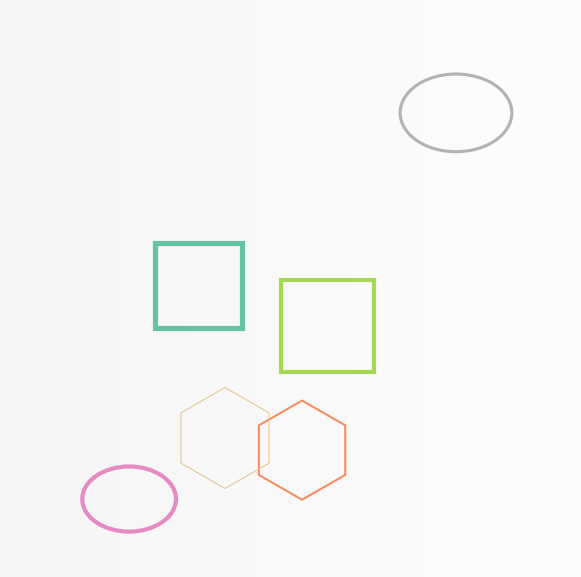[{"shape": "square", "thickness": 2.5, "radius": 0.37, "center": [0.342, 0.505]}, {"shape": "hexagon", "thickness": 1, "radius": 0.43, "center": [0.52, 0.22]}, {"shape": "oval", "thickness": 2, "radius": 0.4, "center": [0.222, 0.135]}, {"shape": "square", "thickness": 2, "radius": 0.4, "center": [0.563, 0.434]}, {"shape": "hexagon", "thickness": 0.5, "radius": 0.44, "center": [0.387, 0.241]}, {"shape": "oval", "thickness": 1.5, "radius": 0.48, "center": [0.784, 0.804]}]